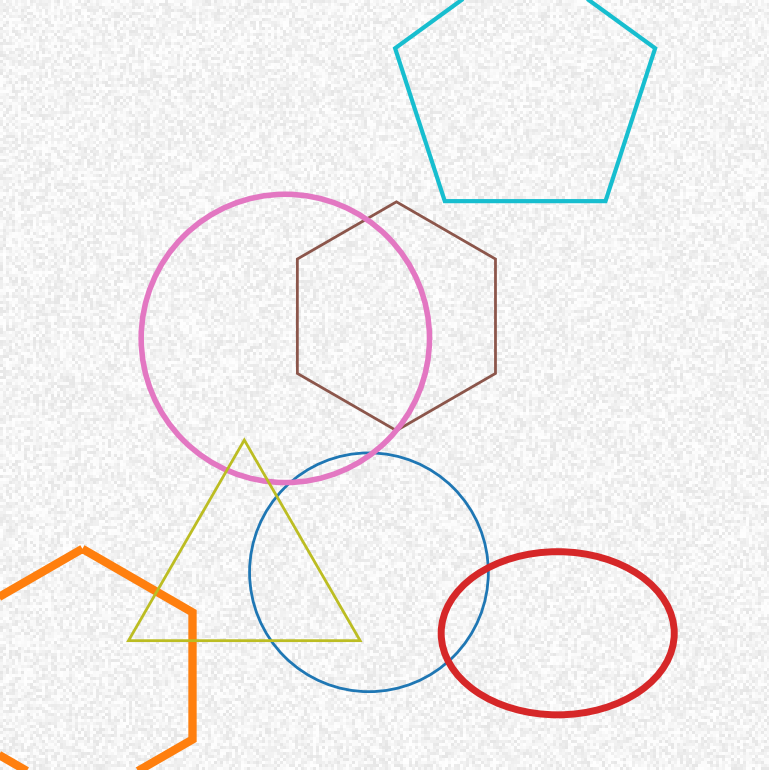[{"shape": "circle", "thickness": 1, "radius": 0.78, "center": [0.479, 0.257]}, {"shape": "hexagon", "thickness": 3, "radius": 0.83, "center": [0.107, 0.122]}, {"shape": "oval", "thickness": 2.5, "radius": 0.76, "center": [0.724, 0.178]}, {"shape": "hexagon", "thickness": 1, "radius": 0.74, "center": [0.515, 0.589]}, {"shape": "circle", "thickness": 2, "radius": 0.94, "center": [0.371, 0.561]}, {"shape": "triangle", "thickness": 1, "radius": 0.87, "center": [0.317, 0.255]}, {"shape": "pentagon", "thickness": 1.5, "radius": 0.89, "center": [0.682, 0.882]}]